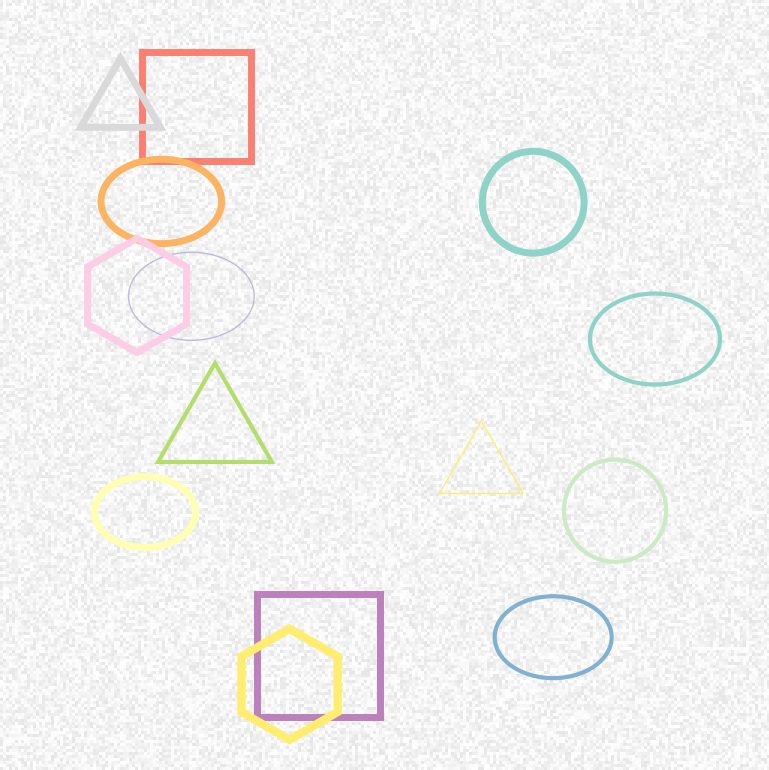[{"shape": "circle", "thickness": 2.5, "radius": 0.33, "center": [0.692, 0.737]}, {"shape": "oval", "thickness": 1.5, "radius": 0.42, "center": [0.851, 0.56]}, {"shape": "oval", "thickness": 2.5, "radius": 0.33, "center": [0.188, 0.335]}, {"shape": "oval", "thickness": 0.5, "radius": 0.41, "center": [0.249, 0.615]}, {"shape": "square", "thickness": 2.5, "radius": 0.35, "center": [0.256, 0.862]}, {"shape": "oval", "thickness": 1.5, "radius": 0.38, "center": [0.718, 0.172]}, {"shape": "oval", "thickness": 2.5, "radius": 0.39, "center": [0.21, 0.738]}, {"shape": "triangle", "thickness": 1.5, "radius": 0.43, "center": [0.279, 0.443]}, {"shape": "hexagon", "thickness": 2.5, "radius": 0.37, "center": [0.178, 0.616]}, {"shape": "triangle", "thickness": 2.5, "radius": 0.3, "center": [0.156, 0.865]}, {"shape": "square", "thickness": 2.5, "radius": 0.4, "center": [0.413, 0.149]}, {"shape": "circle", "thickness": 1.5, "radius": 0.33, "center": [0.799, 0.337]}, {"shape": "hexagon", "thickness": 3, "radius": 0.36, "center": [0.376, 0.111]}, {"shape": "triangle", "thickness": 0.5, "radius": 0.31, "center": [0.625, 0.39]}]